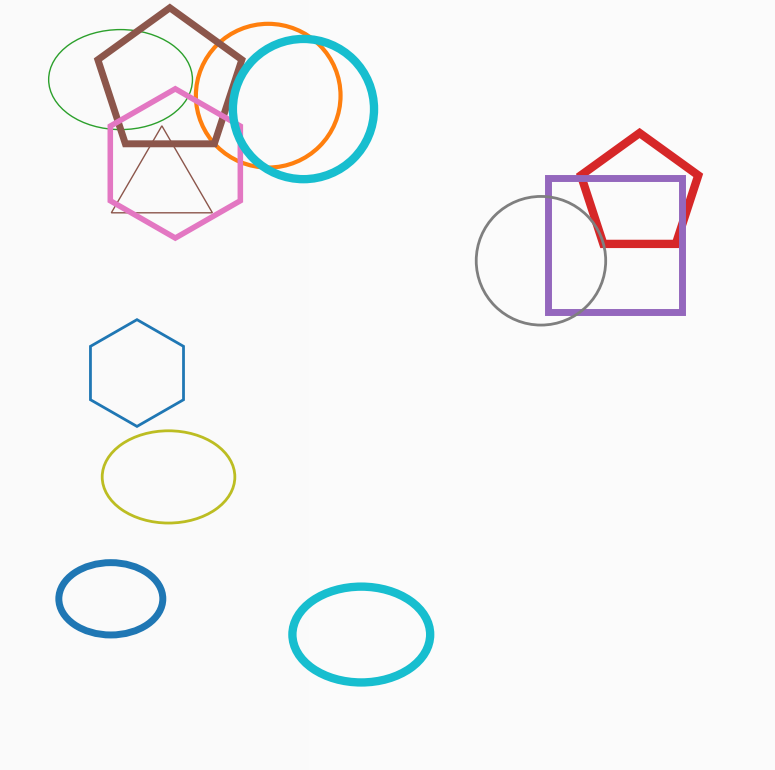[{"shape": "hexagon", "thickness": 1, "radius": 0.35, "center": [0.177, 0.516]}, {"shape": "oval", "thickness": 2.5, "radius": 0.34, "center": [0.143, 0.222]}, {"shape": "circle", "thickness": 1.5, "radius": 0.47, "center": [0.346, 0.876]}, {"shape": "oval", "thickness": 0.5, "radius": 0.46, "center": [0.156, 0.897]}, {"shape": "pentagon", "thickness": 3, "radius": 0.4, "center": [0.825, 0.748]}, {"shape": "square", "thickness": 2.5, "radius": 0.43, "center": [0.794, 0.682]}, {"shape": "pentagon", "thickness": 2.5, "radius": 0.49, "center": [0.219, 0.892]}, {"shape": "triangle", "thickness": 0.5, "radius": 0.38, "center": [0.209, 0.761]}, {"shape": "hexagon", "thickness": 2, "radius": 0.48, "center": [0.226, 0.788]}, {"shape": "circle", "thickness": 1, "radius": 0.42, "center": [0.698, 0.661]}, {"shape": "oval", "thickness": 1, "radius": 0.43, "center": [0.217, 0.381]}, {"shape": "oval", "thickness": 3, "radius": 0.44, "center": [0.466, 0.176]}, {"shape": "circle", "thickness": 3, "radius": 0.46, "center": [0.392, 0.858]}]